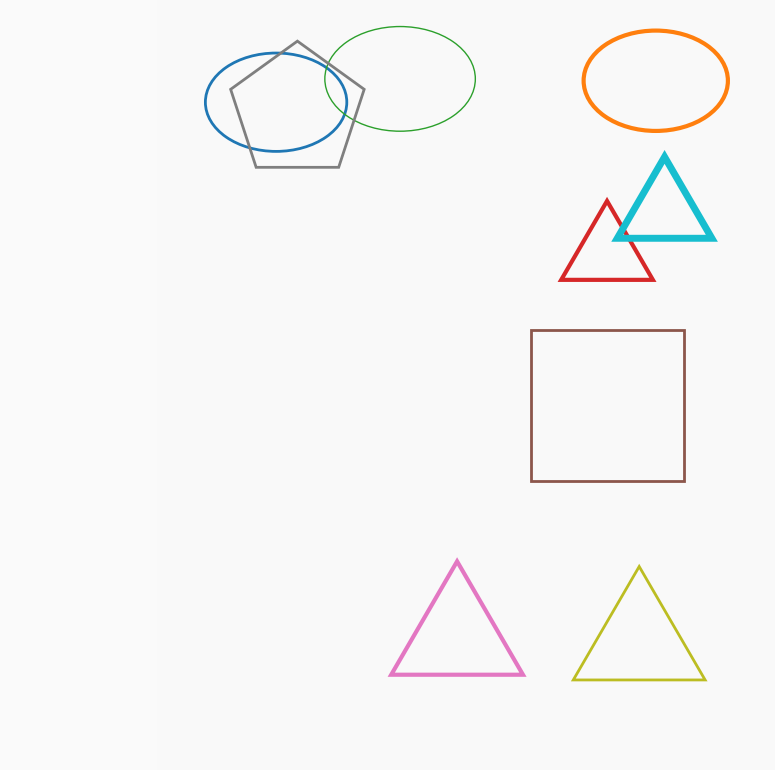[{"shape": "oval", "thickness": 1, "radius": 0.46, "center": [0.356, 0.867]}, {"shape": "oval", "thickness": 1.5, "radius": 0.47, "center": [0.846, 0.895]}, {"shape": "oval", "thickness": 0.5, "radius": 0.49, "center": [0.516, 0.898]}, {"shape": "triangle", "thickness": 1.5, "radius": 0.34, "center": [0.783, 0.671]}, {"shape": "square", "thickness": 1, "radius": 0.49, "center": [0.784, 0.473]}, {"shape": "triangle", "thickness": 1.5, "radius": 0.49, "center": [0.59, 0.173]}, {"shape": "pentagon", "thickness": 1, "radius": 0.45, "center": [0.384, 0.856]}, {"shape": "triangle", "thickness": 1, "radius": 0.49, "center": [0.825, 0.166]}, {"shape": "triangle", "thickness": 2.5, "radius": 0.35, "center": [0.858, 0.726]}]